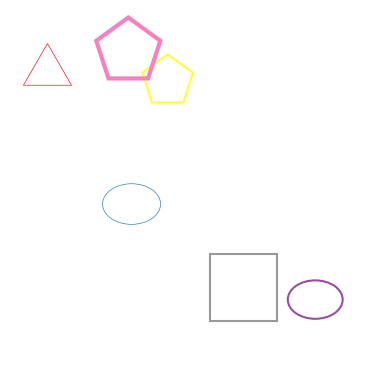[{"shape": "triangle", "thickness": 0.5, "radius": 0.36, "center": [0.123, 0.815]}, {"shape": "oval", "thickness": 0.5, "radius": 0.38, "center": [0.342, 0.47]}, {"shape": "oval", "thickness": 1.5, "radius": 0.36, "center": [0.819, 0.222]}, {"shape": "pentagon", "thickness": 1.5, "radius": 0.35, "center": [0.435, 0.79]}, {"shape": "pentagon", "thickness": 3, "radius": 0.44, "center": [0.333, 0.867]}, {"shape": "square", "thickness": 1.5, "radius": 0.43, "center": [0.632, 0.253]}]